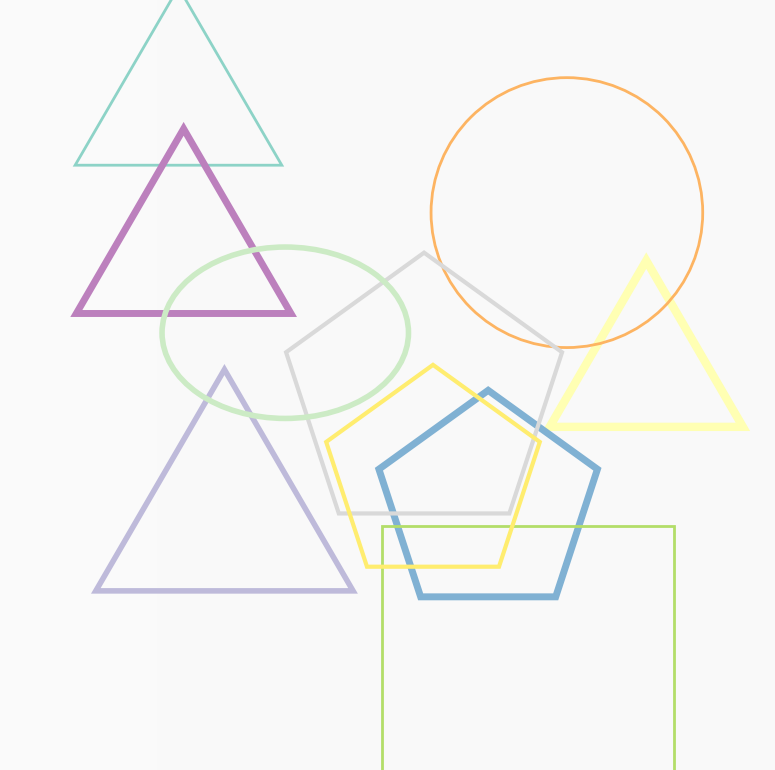[{"shape": "triangle", "thickness": 1, "radius": 0.77, "center": [0.23, 0.862]}, {"shape": "triangle", "thickness": 3, "radius": 0.72, "center": [0.834, 0.518]}, {"shape": "triangle", "thickness": 2, "radius": 0.96, "center": [0.29, 0.328]}, {"shape": "pentagon", "thickness": 2.5, "radius": 0.74, "center": [0.63, 0.345]}, {"shape": "circle", "thickness": 1, "radius": 0.88, "center": [0.731, 0.724]}, {"shape": "square", "thickness": 1, "radius": 0.94, "center": [0.681, 0.128]}, {"shape": "pentagon", "thickness": 1.5, "radius": 0.94, "center": [0.547, 0.485]}, {"shape": "triangle", "thickness": 2.5, "radius": 0.8, "center": [0.237, 0.673]}, {"shape": "oval", "thickness": 2, "radius": 0.8, "center": [0.368, 0.568]}, {"shape": "pentagon", "thickness": 1.5, "radius": 0.72, "center": [0.559, 0.381]}]